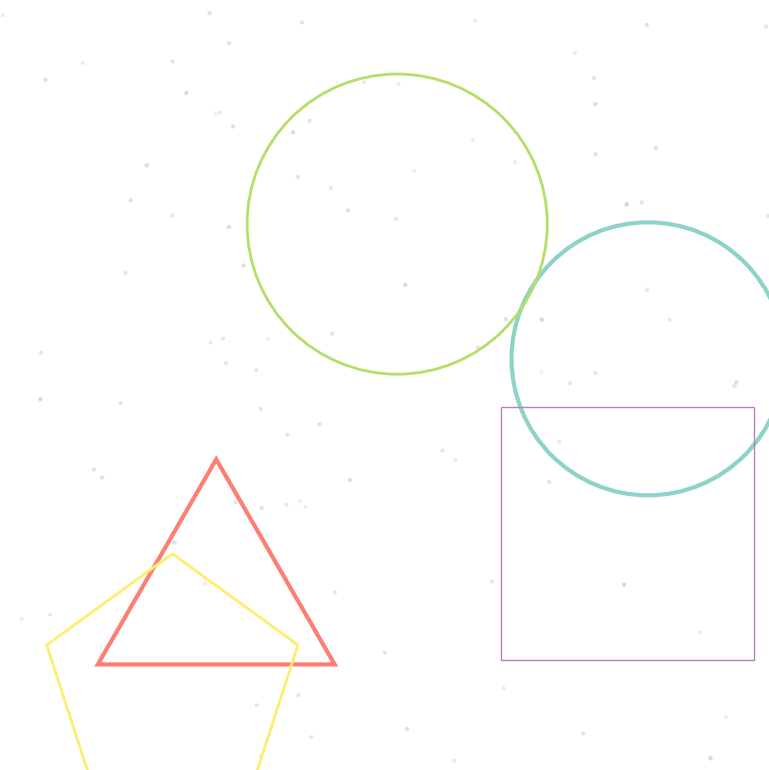[{"shape": "circle", "thickness": 1.5, "radius": 0.89, "center": [0.842, 0.534]}, {"shape": "triangle", "thickness": 1.5, "radius": 0.89, "center": [0.281, 0.226]}, {"shape": "circle", "thickness": 1, "radius": 0.97, "center": [0.516, 0.709]}, {"shape": "square", "thickness": 0.5, "radius": 0.82, "center": [0.815, 0.307]}, {"shape": "pentagon", "thickness": 1, "radius": 0.86, "center": [0.224, 0.109]}]